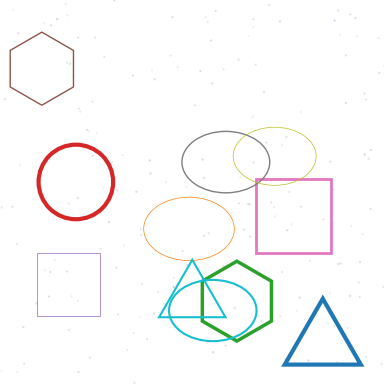[{"shape": "triangle", "thickness": 3, "radius": 0.57, "center": [0.838, 0.11]}, {"shape": "oval", "thickness": 0.5, "radius": 0.59, "center": [0.491, 0.405]}, {"shape": "hexagon", "thickness": 2.5, "radius": 0.52, "center": [0.615, 0.218]}, {"shape": "circle", "thickness": 3, "radius": 0.48, "center": [0.197, 0.527]}, {"shape": "square", "thickness": 0.5, "radius": 0.41, "center": [0.177, 0.26]}, {"shape": "hexagon", "thickness": 1, "radius": 0.47, "center": [0.109, 0.822]}, {"shape": "square", "thickness": 2, "radius": 0.48, "center": [0.762, 0.439]}, {"shape": "oval", "thickness": 1, "radius": 0.57, "center": [0.587, 0.579]}, {"shape": "oval", "thickness": 0.5, "radius": 0.54, "center": [0.713, 0.594]}, {"shape": "triangle", "thickness": 1.5, "radius": 0.5, "center": [0.499, 0.226]}, {"shape": "oval", "thickness": 1.5, "radius": 0.57, "center": [0.553, 0.193]}]